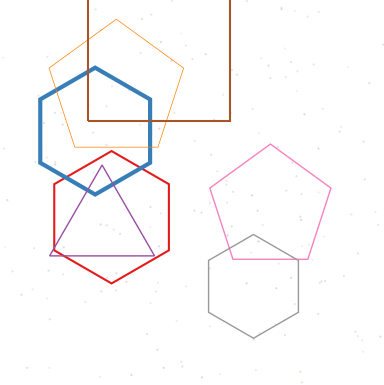[{"shape": "hexagon", "thickness": 1.5, "radius": 0.86, "center": [0.29, 0.436]}, {"shape": "hexagon", "thickness": 3, "radius": 0.82, "center": [0.247, 0.659]}, {"shape": "triangle", "thickness": 1, "radius": 0.79, "center": [0.265, 0.414]}, {"shape": "pentagon", "thickness": 0.5, "radius": 0.92, "center": [0.302, 0.766]}, {"shape": "square", "thickness": 1.5, "radius": 0.92, "center": [0.413, 0.868]}, {"shape": "pentagon", "thickness": 1, "radius": 0.83, "center": [0.702, 0.46]}, {"shape": "hexagon", "thickness": 1, "radius": 0.67, "center": [0.658, 0.256]}]